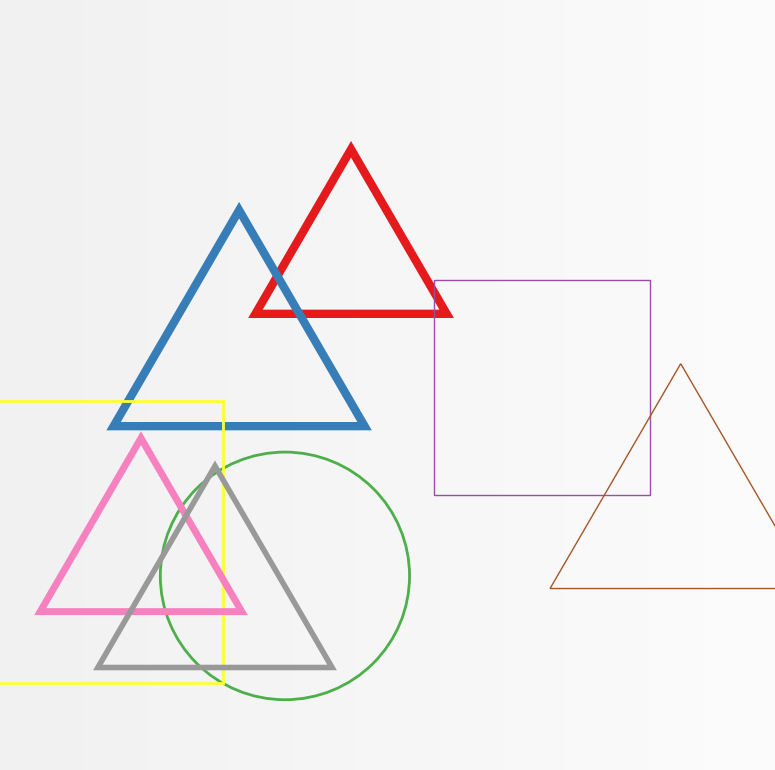[{"shape": "triangle", "thickness": 3, "radius": 0.71, "center": [0.453, 0.664]}, {"shape": "triangle", "thickness": 3, "radius": 0.93, "center": [0.309, 0.54]}, {"shape": "circle", "thickness": 1, "radius": 0.8, "center": [0.368, 0.252]}, {"shape": "square", "thickness": 0.5, "radius": 0.7, "center": [0.699, 0.496]}, {"shape": "square", "thickness": 1, "radius": 0.91, "center": [0.105, 0.296]}, {"shape": "triangle", "thickness": 0.5, "radius": 0.97, "center": [0.878, 0.333]}, {"shape": "triangle", "thickness": 2.5, "radius": 0.75, "center": [0.182, 0.281]}, {"shape": "triangle", "thickness": 2, "radius": 0.87, "center": [0.277, 0.22]}]